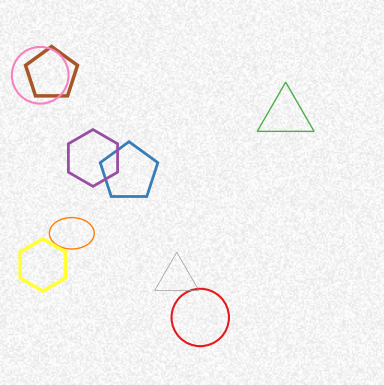[{"shape": "circle", "thickness": 1.5, "radius": 0.37, "center": [0.52, 0.175]}, {"shape": "pentagon", "thickness": 2, "radius": 0.39, "center": [0.335, 0.553]}, {"shape": "triangle", "thickness": 1, "radius": 0.43, "center": [0.742, 0.701]}, {"shape": "hexagon", "thickness": 2, "radius": 0.37, "center": [0.242, 0.59]}, {"shape": "oval", "thickness": 1, "radius": 0.29, "center": [0.186, 0.394]}, {"shape": "hexagon", "thickness": 2.5, "radius": 0.34, "center": [0.111, 0.312]}, {"shape": "pentagon", "thickness": 2.5, "radius": 0.35, "center": [0.134, 0.808]}, {"shape": "circle", "thickness": 1.5, "radius": 0.37, "center": [0.104, 0.804]}, {"shape": "triangle", "thickness": 0.5, "radius": 0.33, "center": [0.459, 0.279]}]